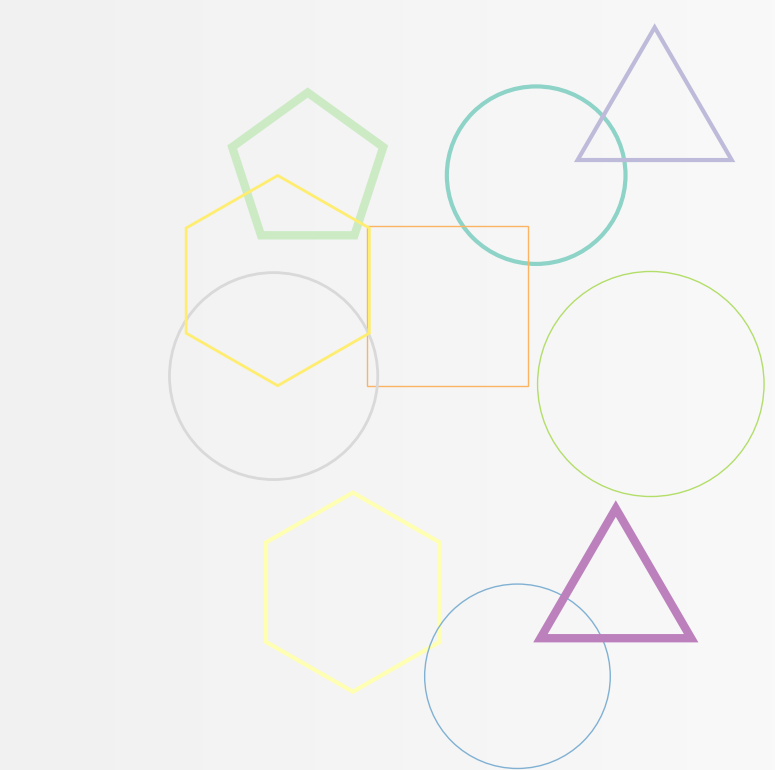[{"shape": "circle", "thickness": 1.5, "radius": 0.58, "center": [0.692, 0.772]}, {"shape": "hexagon", "thickness": 1.5, "radius": 0.65, "center": [0.455, 0.231]}, {"shape": "triangle", "thickness": 1.5, "radius": 0.57, "center": [0.845, 0.85]}, {"shape": "circle", "thickness": 0.5, "radius": 0.6, "center": [0.668, 0.122]}, {"shape": "square", "thickness": 0.5, "radius": 0.52, "center": [0.577, 0.602]}, {"shape": "circle", "thickness": 0.5, "radius": 0.73, "center": [0.84, 0.501]}, {"shape": "circle", "thickness": 1, "radius": 0.67, "center": [0.353, 0.512]}, {"shape": "triangle", "thickness": 3, "radius": 0.56, "center": [0.795, 0.227]}, {"shape": "pentagon", "thickness": 3, "radius": 0.51, "center": [0.397, 0.777]}, {"shape": "hexagon", "thickness": 1, "radius": 0.68, "center": [0.358, 0.636]}]